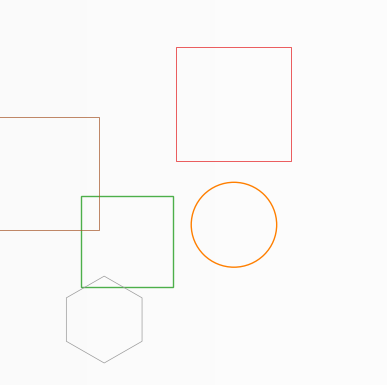[{"shape": "square", "thickness": 0.5, "radius": 0.74, "center": [0.603, 0.729]}, {"shape": "square", "thickness": 1, "radius": 0.59, "center": [0.328, 0.373]}, {"shape": "circle", "thickness": 1, "radius": 0.55, "center": [0.604, 0.416]}, {"shape": "square", "thickness": 0.5, "radius": 0.74, "center": [0.108, 0.549]}, {"shape": "hexagon", "thickness": 0.5, "radius": 0.56, "center": [0.269, 0.17]}]